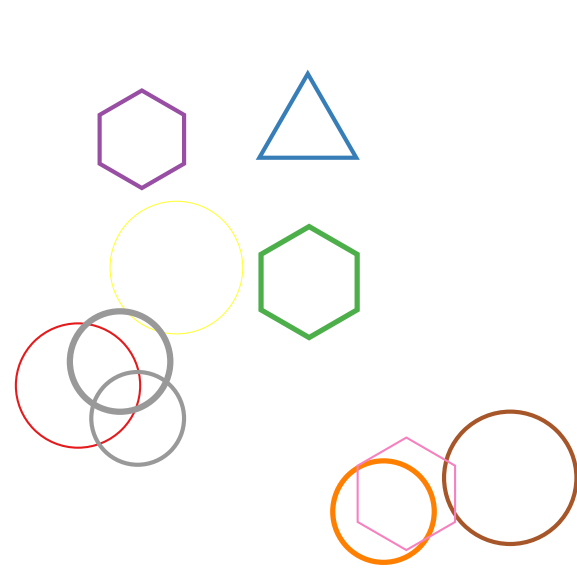[{"shape": "circle", "thickness": 1, "radius": 0.54, "center": [0.135, 0.332]}, {"shape": "triangle", "thickness": 2, "radius": 0.48, "center": [0.533, 0.774]}, {"shape": "hexagon", "thickness": 2.5, "radius": 0.48, "center": [0.535, 0.511]}, {"shape": "hexagon", "thickness": 2, "radius": 0.42, "center": [0.246, 0.758]}, {"shape": "circle", "thickness": 2.5, "radius": 0.44, "center": [0.664, 0.113]}, {"shape": "circle", "thickness": 0.5, "radius": 0.57, "center": [0.305, 0.536]}, {"shape": "circle", "thickness": 2, "radius": 0.57, "center": [0.884, 0.172]}, {"shape": "hexagon", "thickness": 1, "radius": 0.49, "center": [0.704, 0.144]}, {"shape": "circle", "thickness": 3, "radius": 0.43, "center": [0.208, 0.373]}, {"shape": "circle", "thickness": 2, "radius": 0.4, "center": [0.238, 0.275]}]